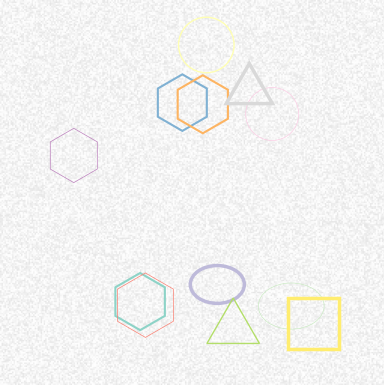[{"shape": "hexagon", "thickness": 1.5, "radius": 0.37, "center": [0.364, 0.217]}, {"shape": "circle", "thickness": 1, "radius": 0.36, "center": [0.536, 0.883]}, {"shape": "oval", "thickness": 2.5, "radius": 0.35, "center": [0.564, 0.261]}, {"shape": "hexagon", "thickness": 0.5, "radius": 0.42, "center": [0.378, 0.207]}, {"shape": "hexagon", "thickness": 1.5, "radius": 0.37, "center": [0.474, 0.733]}, {"shape": "hexagon", "thickness": 1.5, "radius": 0.38, "center": [0.527, 0.729]}, {"shape": "triangle", "thickness": 1, "radius": 0.39, "center": [0.606, 0.147]}, {"shape": "circle", "thickness": 0.5, "radius": 0.34, "center": [0.707, 0.704]}, {"shape": "triangle", "thickness": 2.5, "radius": 0.35, "center": [0.648, 0.766]}, {"shape": "hexagon", "thickness": 0.5, "radius": 0.35, "center": [0.192, 0.596]}, {"shape": "oval", "thickness": 0.5, "radius": 0.43, "center": [0.756, 0.205]}, {"shape": "square", "thickness": 2.5, "radius": 0.33, "center": [0.815, 0.16]}]